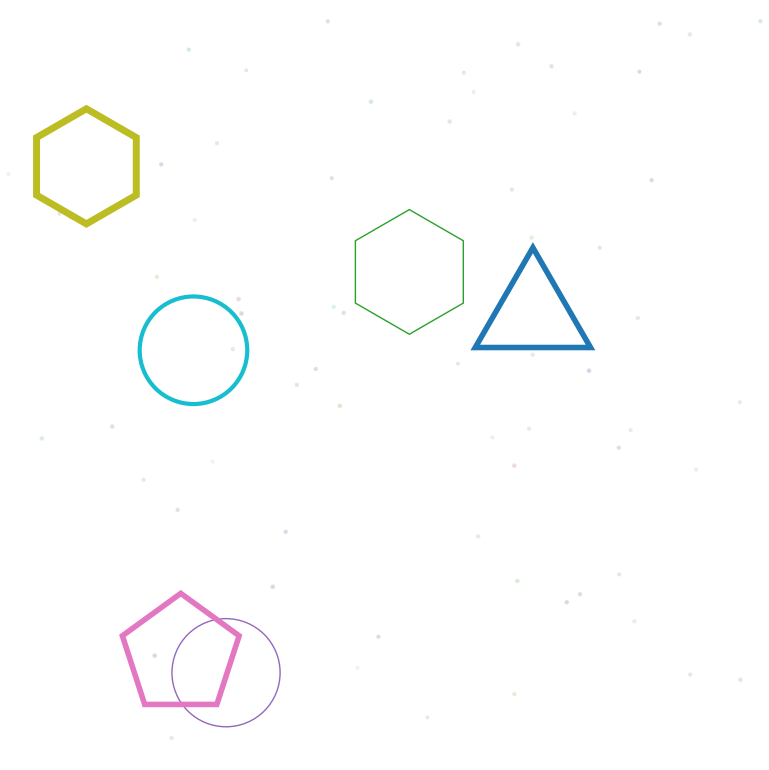[{"shape": "triangle", "thickness": 2, "radius": 0.43, "center": [0.692, 0.592]}, {"shape": "hexagon", "thickness": 0.5, "radius": 0.4, "center": [0.532, 0.647]}, {"shape": "circle", "thickness": 0.5, "radius": 0.35, "center": [0.294, 0.126]}, {"shape": "pentagon", "thickness": 2, "radius": 0.4, "center": [0.235, 0.15]}, {"shape": "hexagon", "thickness": 2.5, "radius": 0.37, "center": [0.112, 0.784]}, {"shape": "circle", "thickness": 1.5, "radius": 0.35, "center": [0.251, 0.545]}]